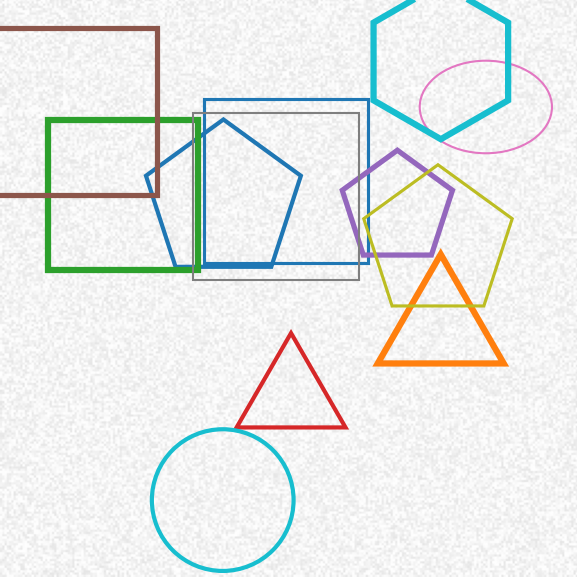[{"shape": "pentagon", "thickness": 2, "radius": 0.71, "center": [0.387, 0.651]}, {"shape": "square", "thickness": 1.5, "radius": 0.71, "center": [0.495, 0.686]}, {"shape": "triangle", "thickness": 3, "radius": 0.63, "center": [0.763, 0.433]}, {"shape": "square", "thickness": 3, "radius": 0.65, "center": [0.214, 0.661]}, {"shape": "triangle", "thickness": 2, "radius": 0.54, "center": [0.504, 0.313]}, {"shape": "pentagon", "thickness": 2.5, "radius": 0.5, "center": [0.688, 0.639]}, {"shape": "square", "thickness": 2.5, "radius": 0.72, "center": [0.127, 0.806]}, {"shape": "oval", "thickness": 1, "radius": 0.57, "center": [0.841, 0.814]}, {"shape": "square", "thickness": 1, "radius": 0.72, "center": [0.478, 0.659]}, {"shape": "pentagon", "thickness": 1.5, "radius": 0.68, "center": [0.758, 0.579]}, {"shape": "hexagon", "thickness": 3, "radius": 0.67, "center": [0.763, 0.893]}, {"shape": "circle", "thickness": 2, "radius": 0.61, "center": [0.386, 0.133]}]